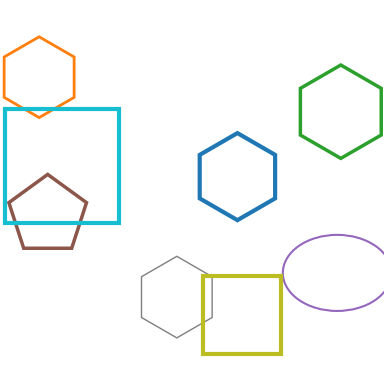[{"shape": "hexagon", "thickness": 3, "radius": 0.57, "center": [0.617, 0.541]}, {"shape": "hexagon", "thickness": 2, "radius": 0.52, "center": [0.102, 0.8]}, {"shape": "hexagon", "thickness": 2.5, "radius": 0.61, "center": [0.885, 0.71]}, {"shape": "oval", "thickness": 1.5, "radius": 0.71, "center": [0.876, 0.291]}, {"shape": "pentagon", "thickness": 2.5, "radius": 0.53, "center": [0.124, 0.441]}, {"shape": "hexagon", "thickness": 1, "radius": 0.53, "center": [0.459, 0.228]}, {"shape": "square", "thickness": 3, "radius": 0.51, "center": [0.629, 0.183]}, {"shape": "square", "thickness": 3, "radius": 0.74, "center": [0.161, 0.569]}]